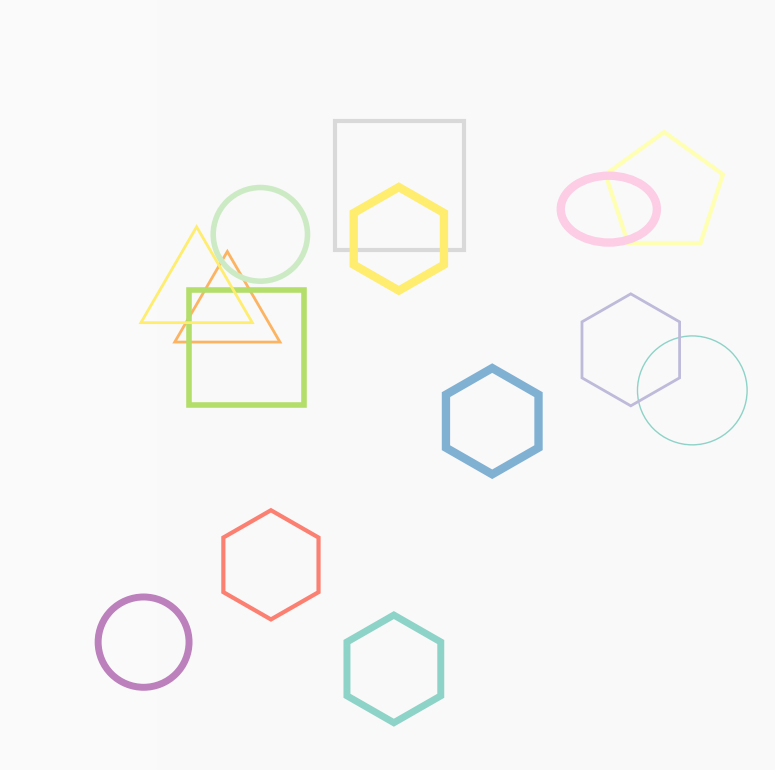[{"shape": "circle", "thickness": 0.5, "radius": 0.35, "center": [0.893, 0.493]}, {"shape": "hexagon", "thickness": 2.5, "radius": 0.35, "center": [0.508, 0.131]}, {"shape": "pentagon", "thickness": 1.5, "radius": 0.4, "center": [0.857, 0.749]}, {"shape": "hexagon", "thickness": 1, "radius": 0.36, "center": [0.814, 0.546]}, {"shape": "hexagon", "thickness": 1.5, "radius": 0.35, "center": [0.35, 0.266]}, {"shape": "hexagon", "thickness": 3, "radius": 0.34, "center": [0.635, 0.453]}, {"shape": "triangle", "thickness": 1, "radius": 0.39, "center": [0.293, 0.595]}, {"shape": "square", "thickness": 2, "radius": 0.37, "center": [0.318, 0.549]}, {"shape": "oval", "thickness": 3, "radius": 0.31, "center": [0.786, 0.728]}, {"shape": "square", "thickness": 1.5, "radius": 0.42, "center": [0.516, 0.759]}, {"shape": "circle", "thickness": 2.5, "radius": 0.29, "center": [0.185, 0.166]}, {"shape": "circle", "thickness": 2, "radius": 0.3, "center": [0.336, 0.696]}, {"shape": "hexagon", "thickness": 3, "radius": 0.34, "center": [0.515, 0.69]}, {"shape": "triangle", "thickness": 1, "radius": 0.41, "center": [0.254, 0.622]}]